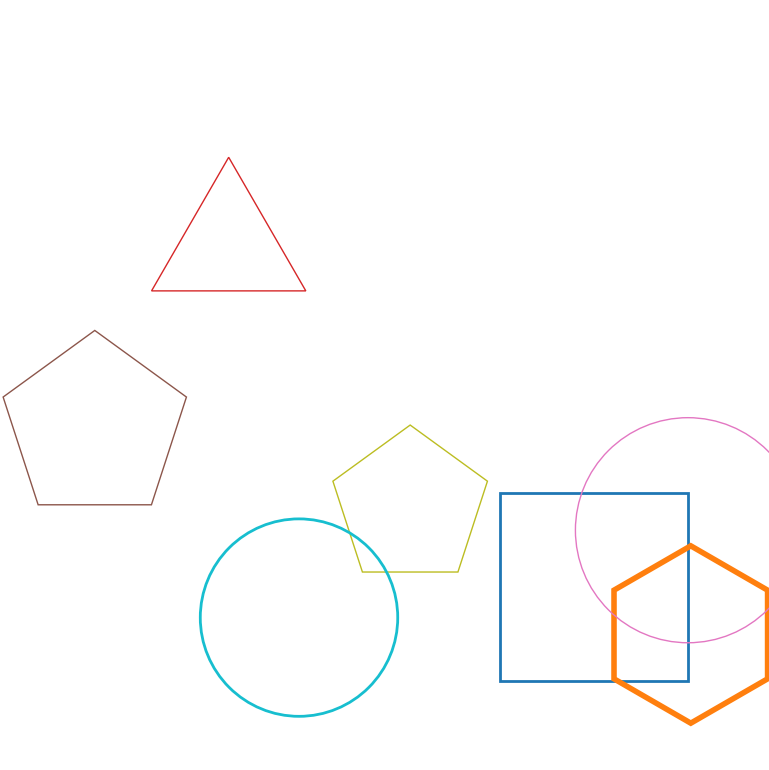[{"shape": "square", "thickness": 1, "radius": 0.61, "center": [0.772, 0.238]}, {"shape": "hexagon", "thickness": 2, "radius": 0.58, "center": [0.897, 0.176]}, {"shape": "triangle", "thickness": 0.5, "radius": 0.58, "center": [0.297, 0.68]}, {"shape": "pentagon", "thickness": 0.5, "radius": 0.63, "center": [0.123, 0.446]}, {"shape": "circle", "thickness": 0.5, "radius": 0.73, "center": [0.893, 0.311]}, {"shape": "pentagon", "thickness": 0.5, "radius": 0.53, "center": [0.533, 0.342]}, {"shape": "circle", "thickness": 1, "radius": 0.64, "center": [0.388, 0.198]}]